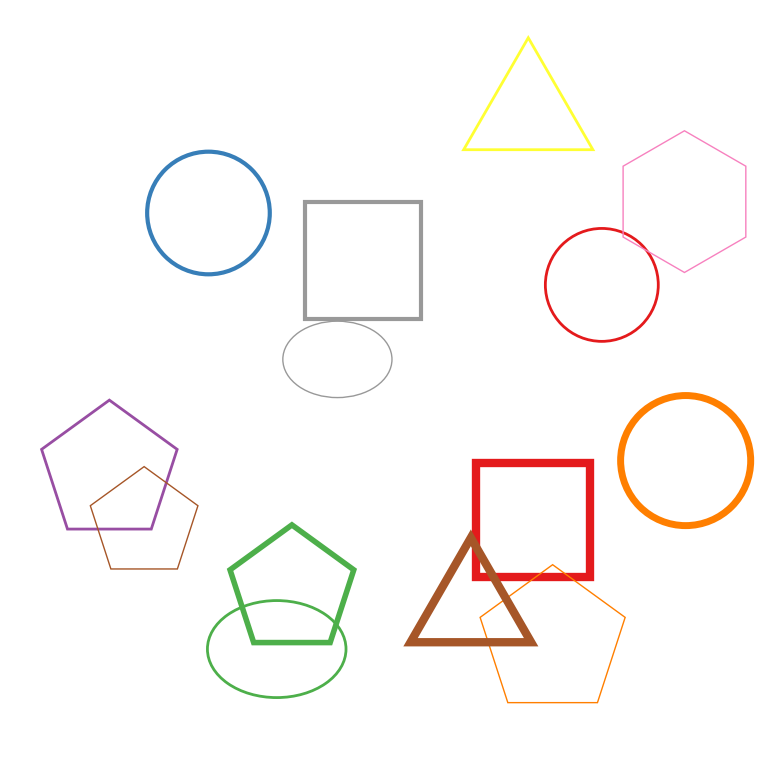[{"shape": "square", "thickness": 3, "radius": 0.37, "center": [0.692, 0.324]}, {"shape": "circle", "thickness": 1, "radius": 0.37, "center": [0.782, 0.63]}, {"shape": "circle", "thickness": 1.5, "radius": 0.4, "center": [0.271, 0.723]}, {"shape": "pentagon", "thickness": 2, "radius": 0.42, "center": [0.379, 0.234]}, {"shape": "oval", "thickness": 1, "radius": 0.45, "center": [0.359, 0.157]}, {"shape": "pentagon", "thickness": 1, "radius": 0.46, "center": [0.142, 0.388]}, {"shape": "circle", "thickness": 2.5, "radius": 0.42, "center": [0.89, 0.402]}, {"shape": "pentagon", "thickness": 0.5, "radius": 0.5, "center": [0.718, 0.168]}, {"shape": "triangle", "thickness": 1, "radius": 0.48, "center": [0.686, 0.854]}, {"shape": "pentagon", "thickness": 0.5, "radius": 0.37, "center": [0.187, 0.321]}, {"shape": "triangle", "thickness": 3, "radius": 0.45, "center": [0.611, 0.211]}, {"shape": "hexagon", "thickness": 0.5, "radius": 0.46, "center": [0.889, 0.738]}, {"shape": "oval", "thickness": 0.5, "radius": 0.35, "center": [0.438, 0.533]}, {"shape": "square", "thickness": 1.5, "radius": 0.38, "center": [0.471, 0.662]}]